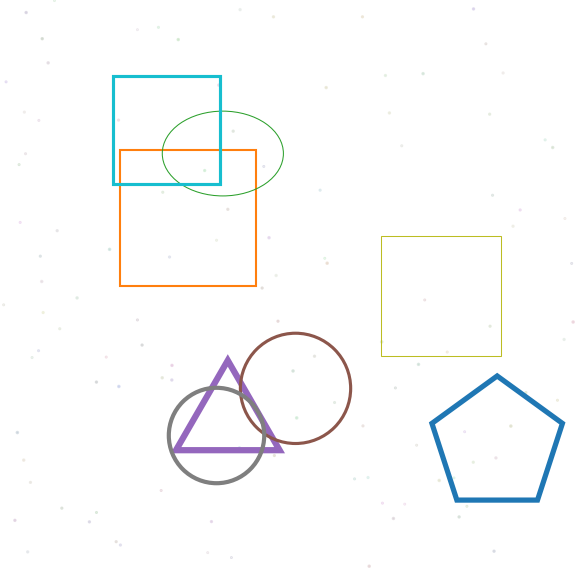[{"shape": "pentagon", "thickness": 2.5, "radius": 0.59, "center": [0.861, 0.229]}, {"shape": "square", "thickness": 1, "radius": 0.59, "center": [0.326, 0.622]}, {"shape": "oval", "thickness": 0.5, "radius": 0.52, "center": [0.386, 0.733]}, {"shape": "triangle", "thickness": 3, "radius": 0.52, "center": [0.394, 0.271]}, {"shape": "circle", "thickness": 1.5, "radius": 0.48, "center": [0.512, 0.327]}, {"shape": "circle", "thickness": 2, "radius": 0.41, "center": [0.375, 0.245]}, {"shape": "square", "thickness": 0.5, "radius": 0.52, "center": [0.764, 0.486]}, {"shape": "square", "thickness": 1.5, "radius": 0.47, "center": [0.288, 0.774]}]